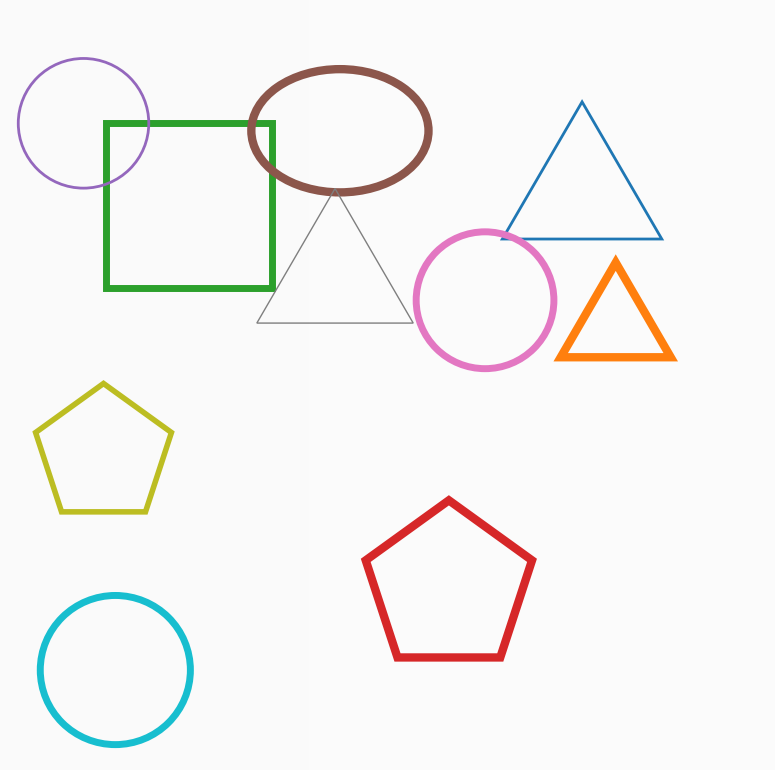[{"shape": "triangle", "thickness": 1, "radius": 0.59, "center": [0.751, 0.749]}, {"shape": "triangle", "thickness": 3, "radius": 0.41, "center": [0.794, 0.577]}, {"shape": "square", "thickness": 2.5, "radius": 0.53, "center": [0.244, 0.733]}, {"shape": "pentagon", "thickness": 3, "radius": 0.56, "center": [0.579, 0.237]}, {"shape": "circle", "thickness": 1, "radius": 0.42, "center": [0.108, 0.84]}, {"shape": "oval", "thickness": 3, "radius": 0.57, "center": [0.439, 0.83]}, {"shape": "circle", "thickness": 2.5, "radius": 0.44, "center": [0.626, 0.61]}, {"shape": "triangle", "thickness": 0.5, "radius": 0.58, "center": [0.432, 0.639]}, {"shape": "pentagon", "thickness": 2, "radius": 0.46, "center": [0.134, 0.41]}, {"shape": "circle", "thickness": 2.5, "radius": 0.48, "center": [0.149, 0.13]}]